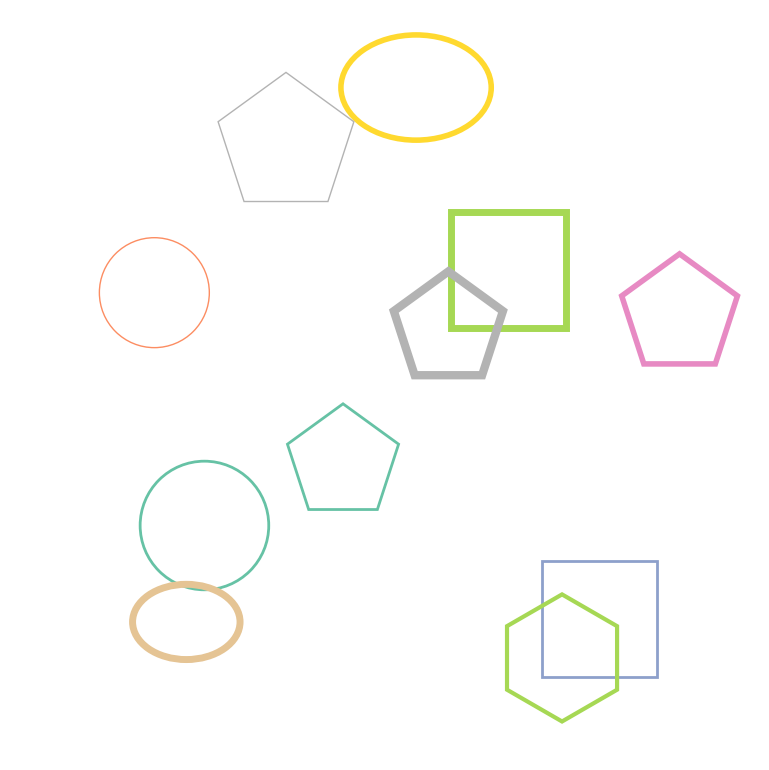[{"shape": "pentagon", "thickness": 1, "radius": 0.38, "center": [0.445, 0.4]}, {"shape": "circle", "thickness": 1, "radius": 0.42, "center": [0.266, 0.318]}, {"shape": "circle", "thickness": 0.5, "radius": 0.36, "center": [0.2, 0.62]}, {"shape": "square", "thickness": 1, "radius": 0.37, "center": [0.778, 0.196]}, {"shape": "pentagon", "thickness": 2, "radius": 0.39, "center": [0.883, 0.591]}, {"shape": "square", "thickness": 2.5, "radius": 0.38, "center": [0.66, 0.649]}, {"shape": "hexagon", "thickness": 1.5, "radius": 0.41, "center": [0.73, 0.146]}, {"shape": "oval", "thickness": 2, "radius": 0.49, "center": [0.54, 0.886]}, {"shape": "oval", "thickness": 2.5, "radius": 0.35, "center": [0.242, 0.192]}, {"shape": "pentagon", "thickness": 0.5, "radius": 0.46, "center": [0.371, 0.813]}, {"shape": "pentagon", "thickness": 3, "radius": 0.37, "center": [0.582, 0.573]}]